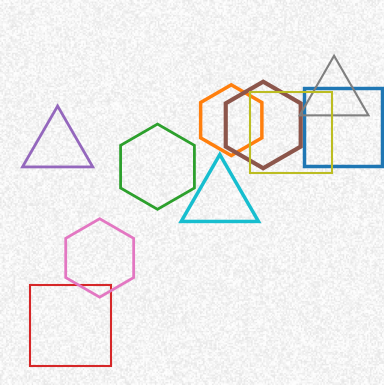[{"shape": "square", "thickness": 2.5, "radius": 0.51, "center": [0.891, 0.671]}, {"shape": "hexagon", "thickness": 2.5, "radius": 0.46, "center": [0.601, 0.688]}, {"shape": "hexagon", "thickness": 2, "radius": 0.55, "center": [0.409, 0.567]}, {"shape": "square", "thickness": 1.5, "radius": 0.53, "center": [0.183, 0.155]}, {"shape": "triangle", "thickness": 2, "radius": 0.53, "center": [0.15, 0.619]}, {"shape": "hexagon", "thickness": 3, "radius": 0.56, "center": [0.684, 0.675]}, {"shape": "hexagon", "thickness": 2, "radius": 0.51, "center": [0.259, 0.33]}, {"shape": "triangle", "thickness": 1.5, "radius": 0.52, "center": [0.868, 0.752]}, {"shape": "square", "thickness": 1.5, "radius": 0.53, "center": [0.757, 0.656]}, {"shape": "triangle", "thickness": 2.5, "radius": 0.58, "center": [0.571, 0.483]}]